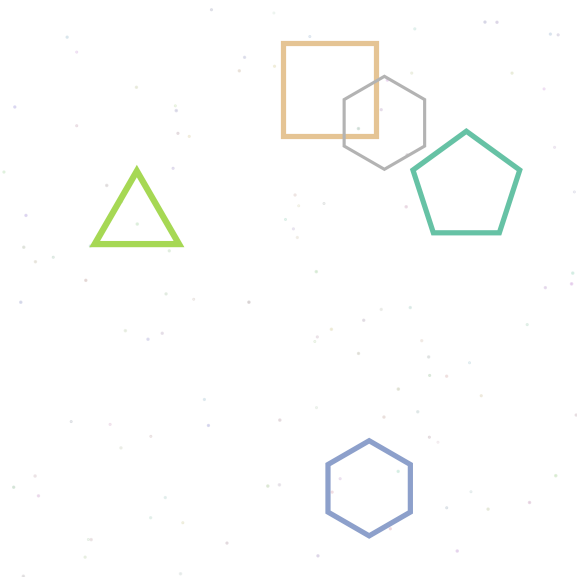[{"shape": "pentagon", "thickness": 2.5, "radius": 0.49, "center": [0.808, 0.675]}, {"shape": "hexagon", "thickness": 2.5, "radius": 0.41, "center": [0.639, 0.154]}, {"shape": "triangle", "thickness": 3, "radius": 0.42, "center": [0.237, 0.619]}, {"shape": "square", "thickness": 2.5, "radius": 0.4, "center": [0.57, 0.844]}, {"shape": "hexagon", "thickness": 1.5, "radius": 0.4, "center": [0.666, 0.786]}]